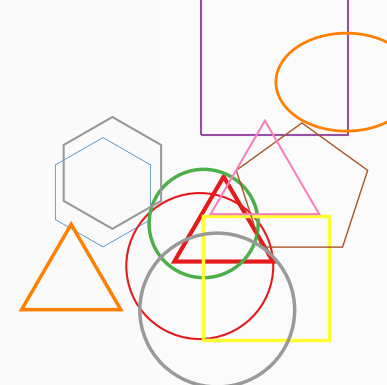[{"shape": "triangle", "thickness": 3, "radius": 0.74, "center": [0.577, 0.394]}, {"shape": "circle", "thickness": 1.5, "radius": 0.95, "center": [0.516, 0.309]}, {"shape": "hexagon", "thickness": 0.5, "radius": 0.71, "center": [0.266, 0.501]}, {"shape": "circle", "thickness": 2.5, "radius": 0.7, "center": [0.525, 0.419]}, {"shape": "square", "thickness": 1.5, "radius": 0.95, "center": [0.709, 0.84]}, {"shape": "triangle", "thickness": 2.5, "radius": 0.74, "center": [0.184, 0.27]}, {"shape": "oval", "thickness": 2, "radius": 0.91, "center": [0.894, 0.787]}, {"shape": "square", "thickness": 2.5, "radius": 0.81, "center": [0.686, 0.278]}, {"shape": "pentagon", "thickness": 1, "radius": 0.89, "center": [0.779, 0.502]}, {"shape": "triangle", "thickness": 1.5, "radius": 0.81, "center": [0.684, 0.525]}, {"shape": "circle", "thickness": 2.5, "radius": 1.0, "center": [0.561, 0.195]}, {"shape": "hexagon", "thickness": 1.5, "radius": 0.73, "center": [0.29, 0.551]}]